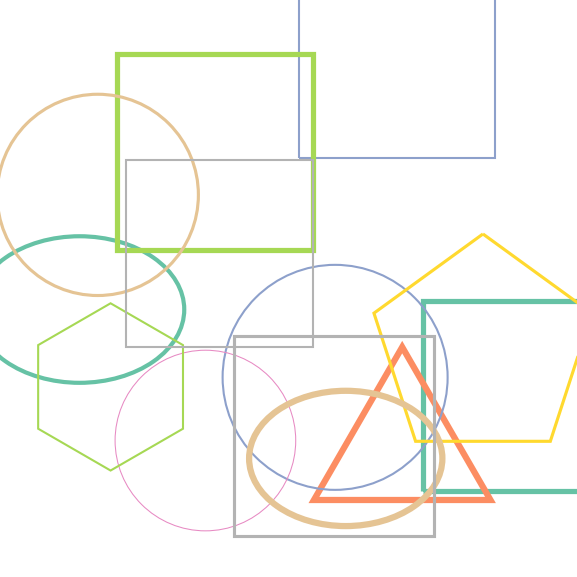[{"shape": "square", "thickness": 2.5, "radius": 0.83, "center": [0.897, 0.313]}, {"shape": "oval", "thickness": 2, "radius": 0.91, "center": [0.138, 0.463]}, {"shape": "triangle", "thickness": 3, "radius": 0.88, "center": [0.696, 0.222]}, {"shape": "circle", "thickness": 1, "radius": 0.97, "center": [0.58, 0.346]}, {"shape": "square", "thickness": 1, "radius": 0.85, "center": [0.688, 0.897]}, {"shape": "circle", "thickness": 0.5, "radius": 0.78, "center": [0.356, 0.236]}, {"shape": "square", "thickness": 2.5, "radius": 0.85, "center": [0.373, 0.737]}, {"shape": "hexagon", "thickness": 1, "radius": 0.72, "center": [0.191, 0.329]}, {"shape": "pentagon", "thickness": 1.5, "radius": 0.99, "center": [0.836, 0.396]}, {"shape": "oval", "thickness": 3, "radius": 0.84, "center": [0.599, 0.205]}, {"shape": "circle", "thickness": 1.5, "radius": 0.87, "center": [0.169, 0.662]}, {"shape": "square", "thickness": 1.5, "radius": 0.87, "center": [0.579, 0.244]}, {"shape": "square", "thickness": 1, "radius": 0.81, "center": [0.379, 0.56]}]